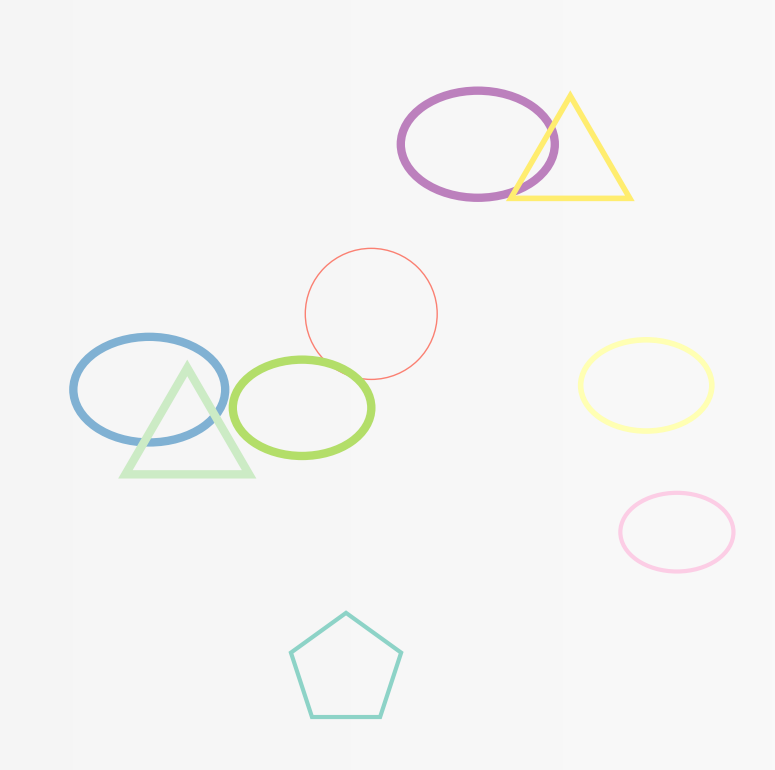[{"shape": "pentagon", "thickness": 1.5, "radius": 0.37, "center": [0.447, 0.129]}, {"shape": "oval", "thickness": 2, "radius": 0.42, "center": [0.834, 0.499]}, {"shape": "circle", "thickness": 0.5, "radius": 0.43, "center": [0.479, 0.592]}, {"shape": "oval", "thickness": 3, "radius": 0.49, "center": [0.193, 0.494]}, {"shape": "oval", "thickness": 3, "radius": 0.45, "center": [0.39, 0.47]}, {"shape": "oval", "thickness": 1.5, "radius": 0.36, "center": [0.873, 0.309]}, {"shape": "oval", "thickness": 3, "radius": 0.5, "center": [0.617, 0.813]}, {"shape": "triangle", "thickness": 3, "radius": 0.46, "center": [0.242, 0.43]}, {"shape": "triangle", "thickness": 2, "radius": 0.44, "center": [0.736, 0.787]}]